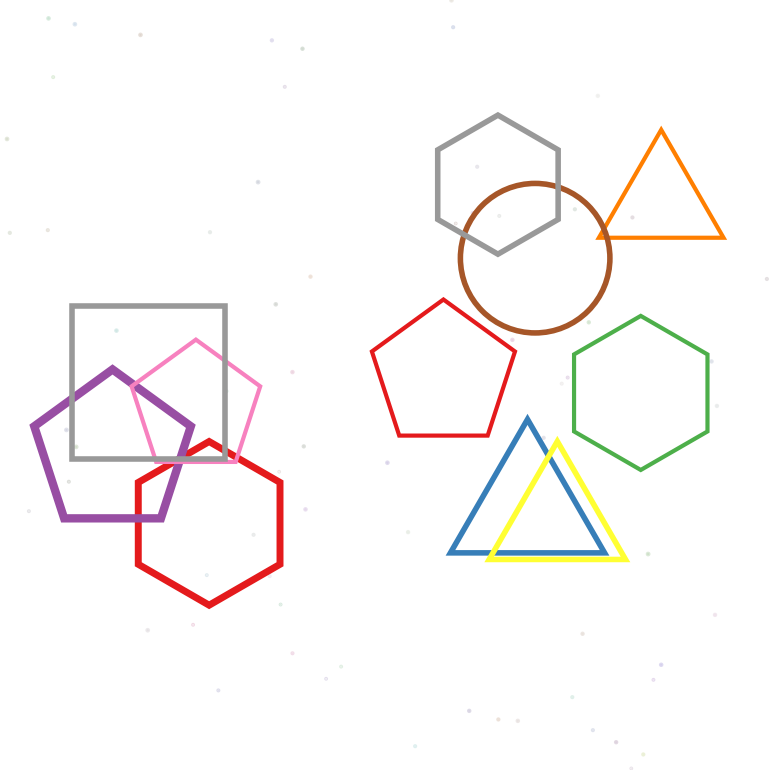[{"shape": "hexagon", "thickness": 2.5, "radius": 0.53, "center": [0.272, 0.32]}, {"shape": "pentagon", "thickness": 1.5, "radius": 0.49, "center": [0.576, 0.513]}, {"shape": "triangle", "thickness": 2, "radius": 0.58, "center": [0.685, 0.34]}, {"shape": "hexagon", "thickness": 1.5, "radius": 0.5, "center": [0.832, 0.49]}, {"shape": "pentagon", "thickness": 3, "radius": 0.53, "center": [0.146, 0.413]}, {"shape": "triangle", "thickness": 1.5, "radius": 0.47, "center": [0.859, 0.738]}, {"shape": "triangle", "thickness": 2, "radius": 0.51, "center": [0.724, 0.325]}, {"shape": "circle", "thickness": 2, "radius": 0.49, "center": [0.695, 0.665]}, {"shape": "pentagon", "thickness": 1.5, "radius": 0.44, "center": [0.254, 0.471]}, {"shape": "hexagon", "thickness": 2, "radius": 0.45, "center": [0.647, 0.76]}, {"shape": "square", "thickness": 2, "radius": 0.49, "center": [0.193, 0.503]}]